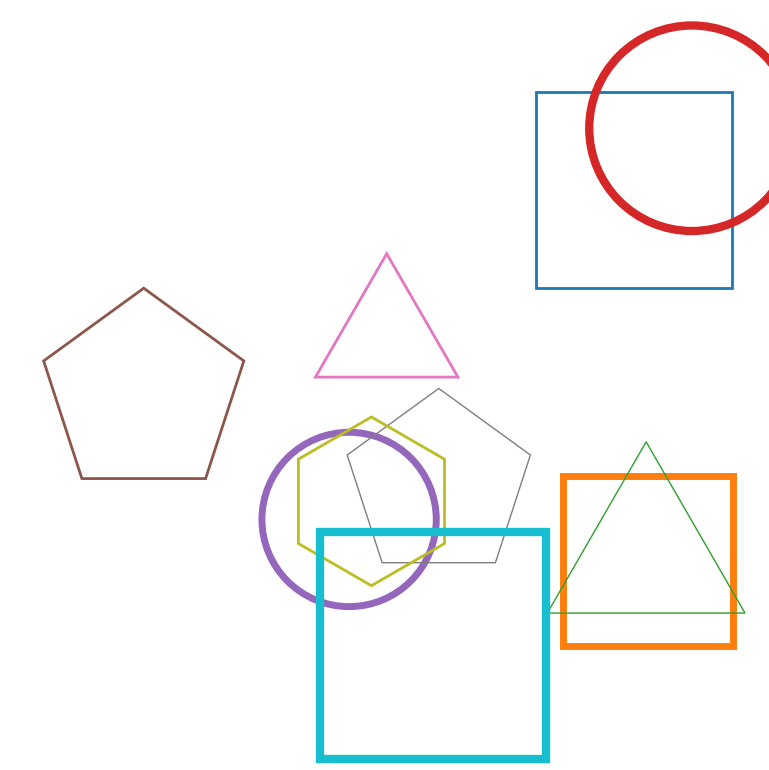[{"shape": "square", "thickness": 1, "radius": 0.64, "center": [0.823, 0.753]}, {"shape": "square", "thickness": 2.5, "radius": 0.55, "center": [0.841, 0.271]}, {"shape": "triangle", "thickness": 0.5, "radius": 0.74, "center": [0.839, 0.278]}, {"shape": "circle", "thickness": 3, "radius": 0.67, "center": [0.899, 0.833]}, {"shape": "circle", "thickness": 2.5, "radius": 0.57, "center": [0.453, 0.325]}, {"shape": "pentagon", "thickness": 1, "radius": 0.68, "center": [0.187, 0.489]}, {"shape": "triangle", "thickness": 1, "radius": 0.53, "center": [0.502, 0.564]}, {"shape": "pentagon", "thickness": 0.5, "radius": 0.63, "center": [0.57, 0.37]}, {"shape": "hexagon", "thickness": 1, "radius": 0.55, "center": [0.482, 0.349]}, {"shape": "square", "thickness": 3, "radius": 0.73, "center": [0.563, 0.162]}]